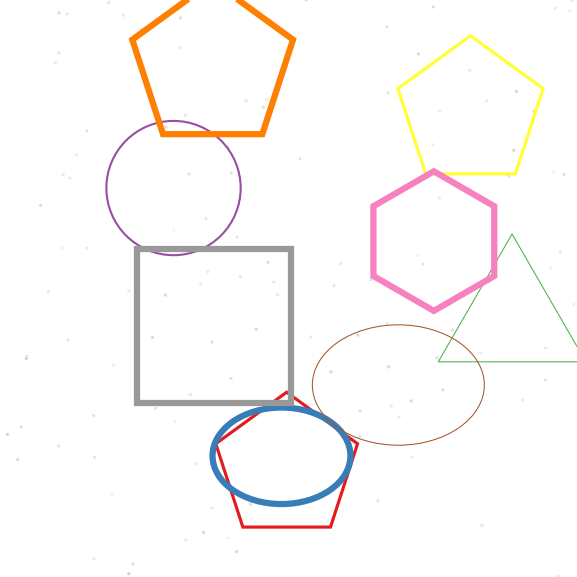[{"shape": "pentagon", "thickness": 1.5, "radius": 0.65, "center": [0.496, 0.191]}, {"shape": "oval", "thickness": 3, "radius": 0.6, "center": [0.487, 0.21]}, {"shape": "triangle", "thickness": 0.5, "radius": 0.74, "center": [0.887, 0.446]}, {"shape": "circle", "thickness": 1, "radius": 0.58, "center": [0.3, 0.674]}, {"shape": "pentagon", "thickness": 3, "radius": 0.73, "center": [0.368, 0.885]}, {"shape": "pentagon", "thickness": 1.5, "radius": 0.66, "center": [0.815, 0.805]}, {"shape": "oval", "thickness": 0.5, "radius": 0.74, "center": [0.69, 0.332]}, {"shape": "hexagon", "thickness": 3, "radius": 0.6, "center": [0.751, 0.582]}, {"shape": "square", "thickness": 3, "radius": 0.67, "center": [0.371, 0.435]}]